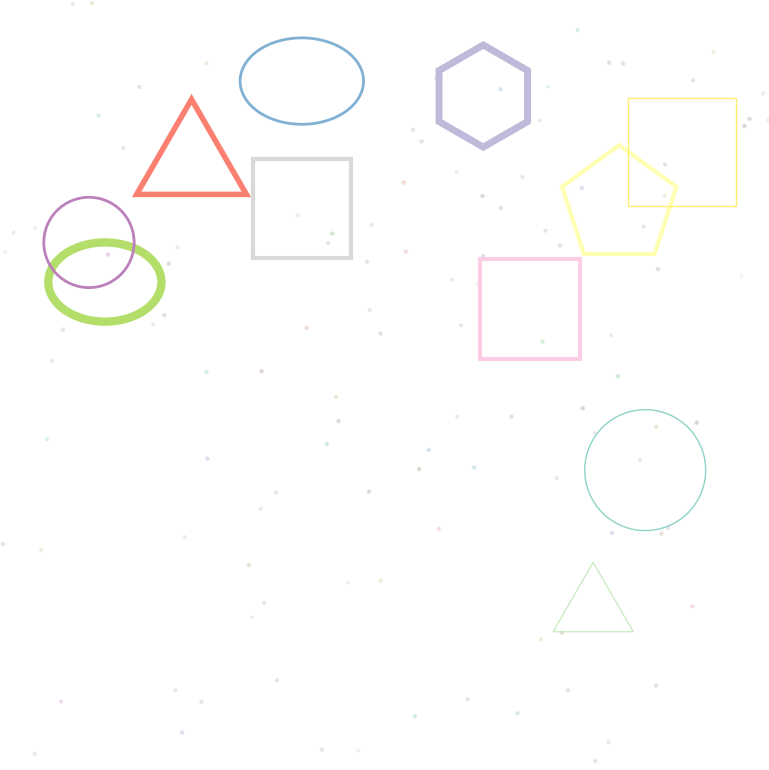[{"shape": "circle", "thickness": 0.5, "radius": 0.39, "center": [0.838, 0.389]}, {"shape": "pentagon", "thickness": 1.5, "radius": 0.39, "center": [0.804, 0.733]}, {"shape": "hexagon", "thickness": 2.5, "radius": 0.33, "center": [0.628, 0.875]}, {"shape": "triangle", "thickness": 2, "radius": 0.41, "center": [0.249, 0.789]}, {"shape": "oval", "thickness": 1, "radius": 0.4, "center": [0.392, 0.895]}, {"shape": "oval", "thickness": 3, "radius": 0.37, "center": [0.136, 0.634]}, {"shape": "square", "thickness": 1.5, "radius": 0.33, "center": [0.688, 0.598]}, {"shape": "square", "thickness": 1.5, "radius": 0.32, "center": [0.392, 0.729]}, {"shape": "circle", "thickness": 1, "radius": 0.29, "center": [0.116, 0.685]}, {"shape": "triangle", "thickness": 0.5, "radius": 0.3, "center": [0.77, 0.21]}, {"shape": "square", "thickness": 0.5, "radius": 0.35, "center": [0.885, 0.802]}]